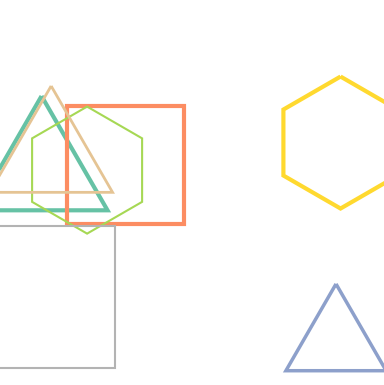[{"shape": "triangle", "thickness": 3, "radius": 0.99, "center": [0.108, 0.553]}, {"shape": "square", "thickness": 3, "radius": 0.76, "center": [0.326, 0.572]}, {"shape": "triangle", "thickness": 2.5, "radius": 0.75, "center": [0.873, 0.112]}, {"shape": "hexagon", "thickness": 1.5, "radius": 0.82, "center": [0.226, 0.558]}, {"shape": "hexagon", "thickness": 3, "radius": 0.86, "center": [0.885, 0.63]}, {"shape": "triangle", "thickness": 2, "radius": 0.92, "center": [0.133, 0.593]}, {"shape": "square", "thickness": 1.5, "radius": 0.92, "center": [0.115, 0.229]}]